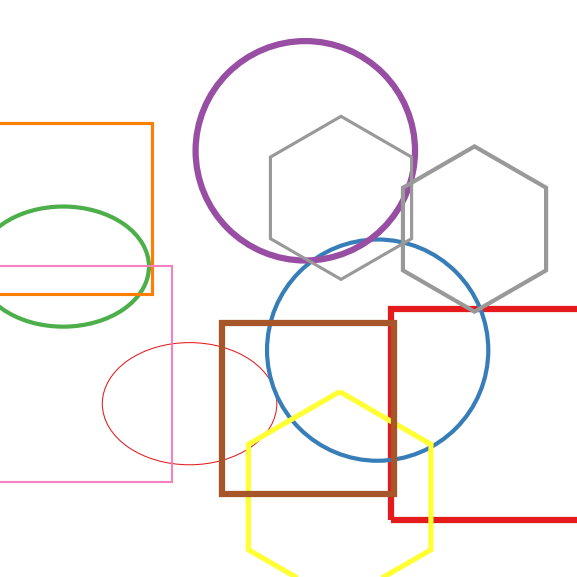[{"shape": "square", "thickness": 3, "radius": 0.91, "center": [0.86, 0.282]}, {"shape": "oval", "thickness": 0.5, "radius": 0.76, "center": [0.328, 0.3]}, {"shape": "circle", "thickness": 2, "radius": 0.96, "center": [0.654, 0.393]}, {"shape": "oval", "thickness": 2, "radius": 0.74, "center": [0.109, 0.537]}, {"shape": "circle", "thickness": 3, "radius": 0.95, "center": [0.529, 0.738]}, {"shape": "square", "thickness": 1.5, "radius": 0.74, "center": [0.115, 0.638]}, {"shape": "hexagon", "thickness": 2.5, "radius": 0.91, "center": [0.588, 0.138]}, {"shape": "square", "thickness": 3, "radius": 0.74, "center": [0.533, 0.291]}, {"shape": "square", "thickness": 1, "radius": 0.94, "center": [0.11, 0.352]}, {"shape": "hexagon", "thickness": 2, "radius": 0.72, "center": [0.822, 0.603]}, {"shape": "hexagon", "thickness": 1.5, "radius": 0.71, "center": [0.59, 0.657]}]